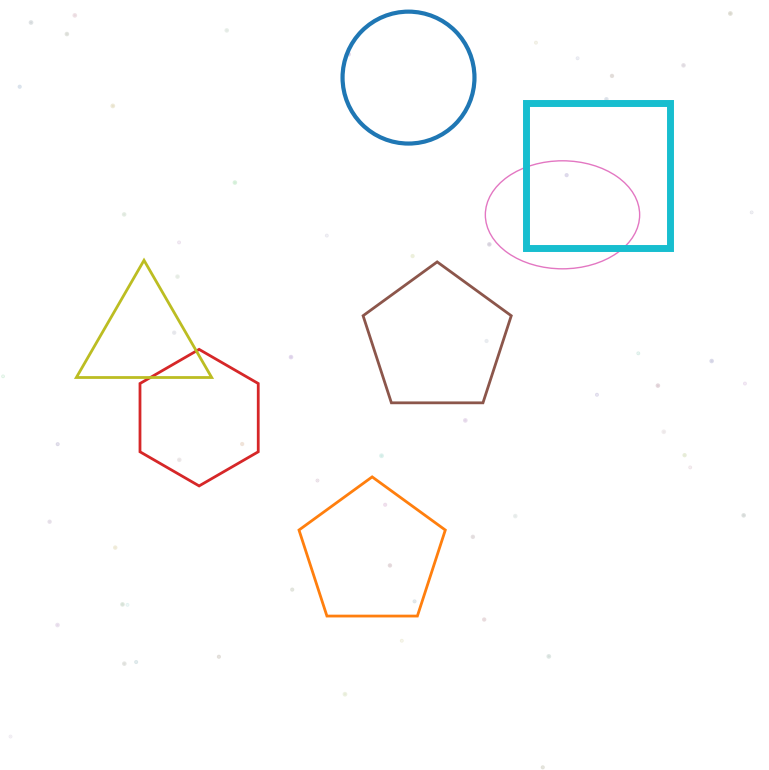[{"shape": "circle", "thickness": 1.5, "radius": 0.43, "center": [0.531, 0.899]}, {"shape": "pentagon", "thickness": 1, "radius": 0.5, "center": [0.483, 0.281]}, {"shape": "hexagon", "thickness": 1, "radius": 0.44, "center": [0.259, 0.458]}, {"shape": "pentagon", "thickness": 1, "radius": 0.51, "center": [0.568, 0.559]}, {"shape": "oval", "thickness": 0.5, "radius": 0.5, "center": [0.731, 0.721]}, {"shape": "triangle", "thickness": 1, "radius": 0.51, "center": [0.187, 0.56]}, {"shape": "square", "thickness": 2.5, "radius": 0.47, "center": [0.777, 0.772]}]